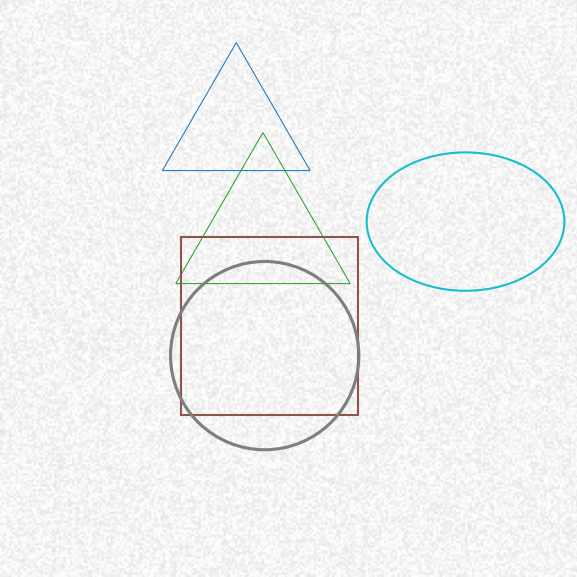[{"shape": "triangle", "thickness": 0.5, "radius": 0.74, "center": [0.409, 0.778]}, {"shape": "triangle", "thickness": 0.5, "radius": 0.87, "center": [0.455, 0.595]}, {"shape": "square", "thickness": 1, "radius": 0.77, "center": [0.466, 0.435]}, {"shape": "circle", "thickness": 1.5, "radius": 0.82, "center": [0.458, 0.383]}, {"shape": "oval", "thickness": 1, "radius": 0.86, "center": [0.806, 0.615]}]